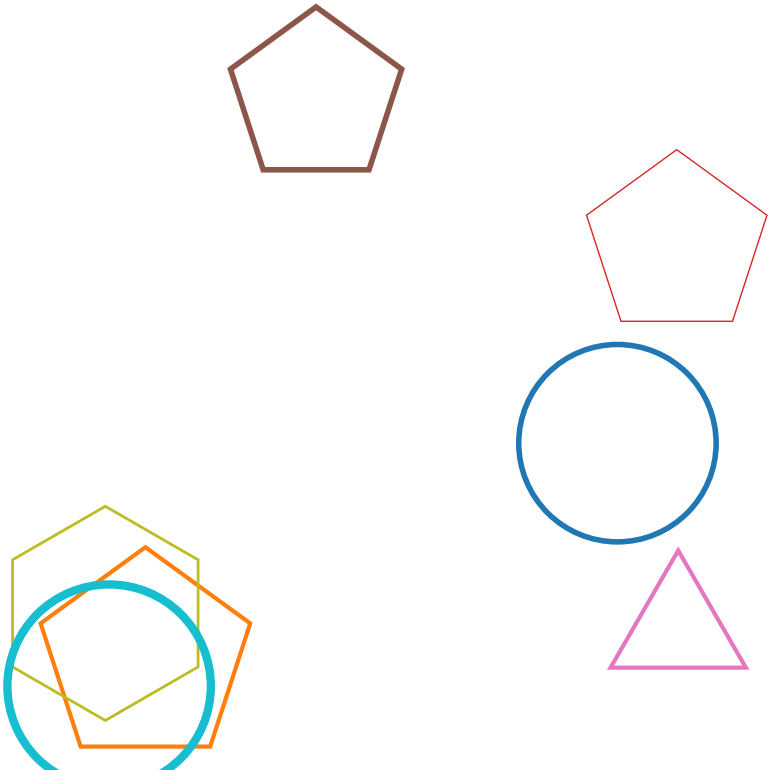[{"shape": "circle", "thickness": 2, "radius": 0.64, "center": [0.802, 0.424]}, {"shape": "pentagon", "thickness": 1.5, "radius": 0.72, "center": [0.189, 0.146]}, {"shape": "pentagon", "thickness": 0.5, "radius": 0.62, "center": [0.879, 0.682]}, {"shape": "pentagon", "thickness": 2, "radius": 0.58, "center": [0.41, 0.874]}, {"shape": "triangle", "thickness": 1.5, "radius": 0.51, "center": [0.881, 0.184]}, {"shape": "hexagon", "thickness": 1, "radius": 0.7, "center": [0.137, 0.203]}, {"shape": "circle", "thickness": 3, "radius": 0.66, "center": [0.142, 0.109]}]